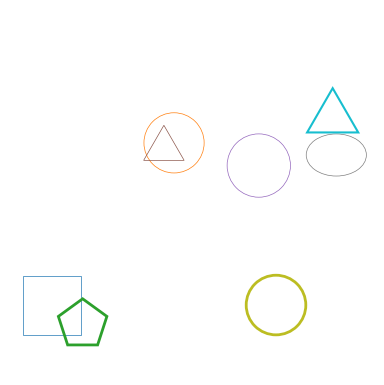[{"shape": "square", "thickness": 0.5, "radius": 0.38, "center": [0.135, 0.207]}, {"shape": "circle", "thickness": 0.5, "radius": 0.39, "center": [0.452, 0.629]}, {"shape": "pentagon", "thickness": 2, "radius": 0.33, "center": [0.215, 0.158]}, {"shape": "circle", "thickness": 0.5, "radius": 0.41, "center": [0.672, 0.57]}, {"shape": "triangle", "thickness": 0.5, "radius": 0.3, "center": [0.426, 0.614]}, {"shape": "oval", "thickness": 0.5, "radius": 0.39, "center": [0.874, 0.597]}, {"shape": "circle", "thickness": 2, "radius": 0.39, "center": [0.717, 0.208]}, {"shape": "triangle", "thickness": 1.5, "radius": 0.38, "center": [0.864, 0.694]}]